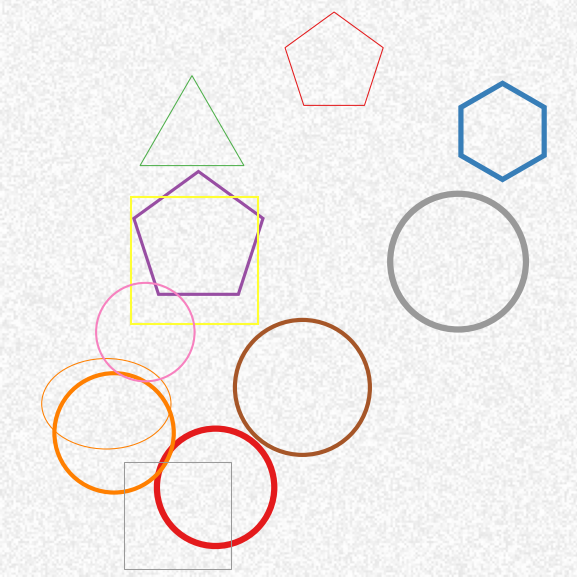[{"shape": "pentagon", "thickness": 0.5, "radius": 0.45, "center": [0.579, 0.889]}, {"shape": "circle", "thickness": 3, "radius": 0.51, "center": [0.373, 0.155]}, {"shape": "hexagon", "thickness": 2.5, "radius": 0.42, "center": [0.87, 0.772]}, {"shape": "triangle", "thickness": 0.5, "radius": 0.52, "center": [0.332, 0.764]}, {"shape": "pentagon", "thickness": 1.5, "radius": 0.59, "center": [0.344, 0.585]}, {"shape": "circle", "thickness": 2, "radius": 0.52, "center": [0.198, 0.25]}, {"shape": "oval", "thickness": 0.5, "radius": 0.56, "center": [0.184, 0.3]}, {"shape": "square", "thickness": 1, "radius": 0.55, "center": [0.337, 0.548]}, {"shape": "circle", "thickness": 2, "radius": 0.58, "center": [0.524, 0.328]}, {"shape": "circle", "thickness": 1, "radius": 0.43, "center": [0.252, 0.424]}, {"shape": "circle", "thickness": 3, "radius": 0.59, "center": [0.793, 0.546]}, {"shape": "square", "thickness": 0.5, "radius": 0.46, "center": [0.307, 0.107]}]